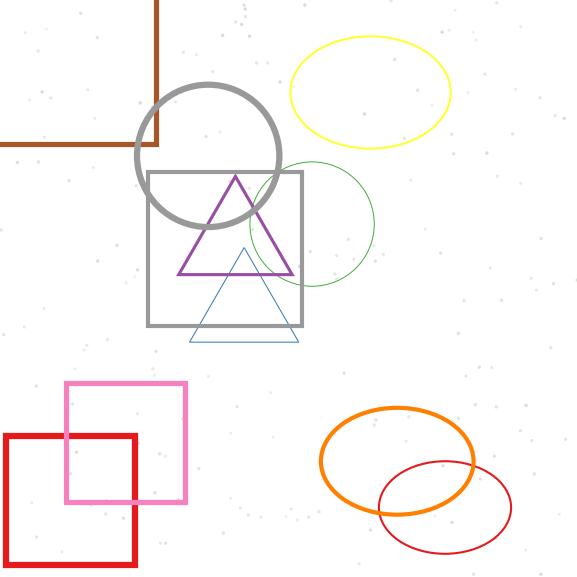[{"shape": "square", "thickness": 3, "radius": 0.56, "center": [0.122, 0.132]}, {"shape": "oval", "thickness": 1, "radius": 0.57, "center": [0.771, 0.12]}, {"shape": "triangle", "thickness": 0.5, "radius": 0.55, "center": [0.423, 0.461]}, {"shape": "circle", "thickness": 0.5, "radius": 0.54, "center": [0.54, 0.611]}, {"shape": "triangle", "thickness": 1.5, "radius": 0.57, "center": [0.408, 0.58]}, {"shape": "oval", "thickness": 2, "radius": 0.66, "center": [0.688, 0.2]}, {"shape": "oval", "thickness": 1, "radius": 0.69, "center": [0.642, 0.839]}, {"shape": "square", "thickness": 2.5, "radius": 0.68, "center": [0.134, 0.886]}, {"shape": "square", "thickness": 2.5, "radius": 0.51, "center": [0.218, 0.234]}, {"shape": "circle", "thickness": 3, "radius": 0.62, "center": [0.36, 0.729]}, {"shape": "square", "thickness": 2, "radius": 0.67, "center": [0.389, 0.569]}]